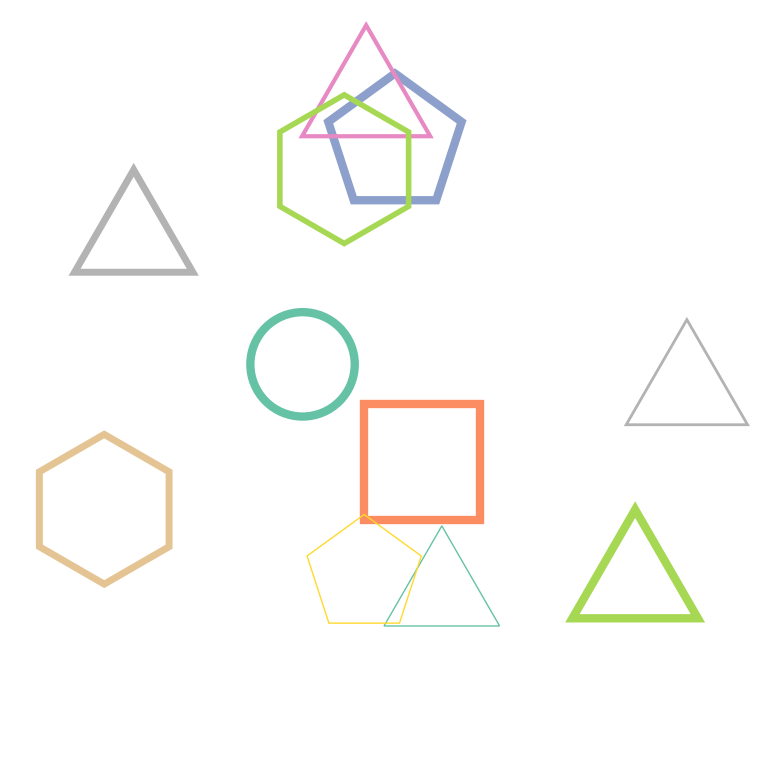[{"shape": "triangle", "thickness": 0.5, "radius": 0.43, "center": [0.574, 0.23]}, {"shape": "circle", "thickness": 3, "radius": 0.34, "center": [0.393, 0.527]}, {"shape": "square", "thickness": 3, "radius": 0.38, "center": [0.548, 0.4]}, {"shape": "pentagon", "thickness": 3, "radius": 0.46, "center": [0.513, 0.814]}, {"shape": "triangle", "thickness": 1.5, "radius": 0.48, "center": [0.476, 0.871]}, {"shape": "triangle", "thickness": 3, "radius": 0.47, "center": [0.825, 0.244]}, {"shape": "hexagon", "thickness": 2, "radius": 0.48, "center": [0.447, 0.78]}, {"shape": "pentagon", "thickness": 0.5, "radius": 0.39, "center": [0.473, 0.254]}, {"shape": "hexagon", "thickness": 2.5, "radius": 0.49, "center": [0.135, 0.339]}, {"shape": "triangle", "thickness": 1, "radius": 0.46, "center": [0.892, 0.494]}, {"shape": "triangle", "thickness": 2.5, "radius": 0.44, "center": [0.174, 0.691]}]